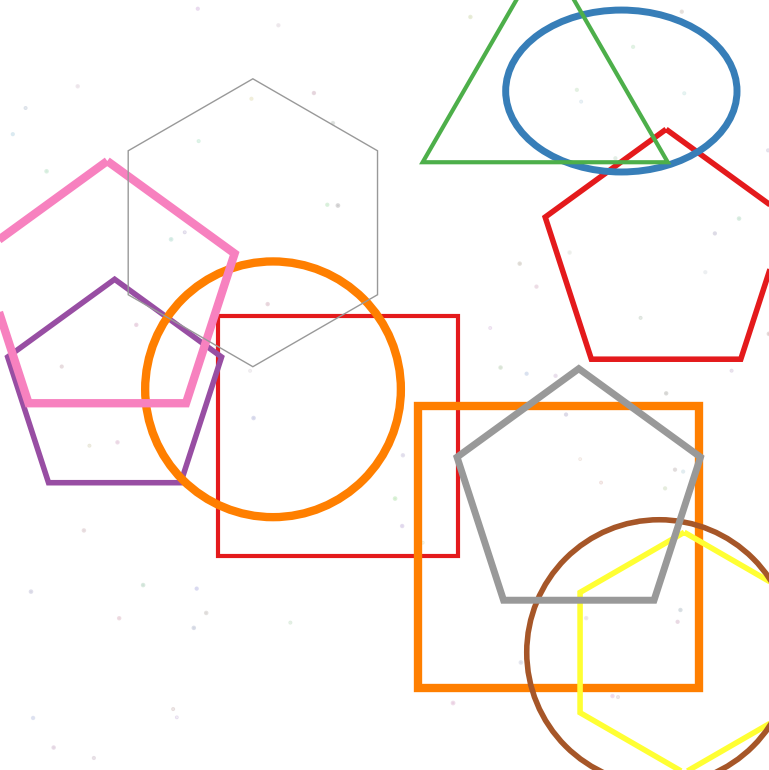[{"shape": "square", "thickness": 1.5, "radius": 0.78, "center": [0.439, 0.434]}, {"shape": "pentagon", "thickness": 2, "radius": 0.83, "center": [0.865, 0.667]}, {"shape": "oval", "thickness": 2.5, "radius": 0.75, "center": [0.807, 0.882]}, {"shape": "triangle", "thickness": 1.5, "radius": 0.92, "center": [0.708, 0.881]}, {"shape": "pentagon", "thickness": 2, "radius": 0.73, "center": [0.149, 0.491]}, {"shape": "circle", "thickness": 3, "radius": 0.83, "center": [0.355, 0.494]}, {"shape": "square", "thickness": 3, "radius": 0.91, "center": [0.726, 0.29]}, {"shape": "hexagon", "thickness": 2, "radius": 0.78, "center": [0.889, 0.153]}, {"shape": "circle", "thickness": 2, "radius": 0.86, "center": [0.856, 0.153]}, {"shape": "pentagon", "thickness": 3, "radius": 0.87, "center": [0.139, 0.617]}, {"shape": "hexagon", "thickness": 0.5, "radius": 0.93, "center": [0.328, 0.711]}, {"shape": "pentagon", "thickness": 2.5, "radius": 0.83, "center": [0.752, 0.355]}]